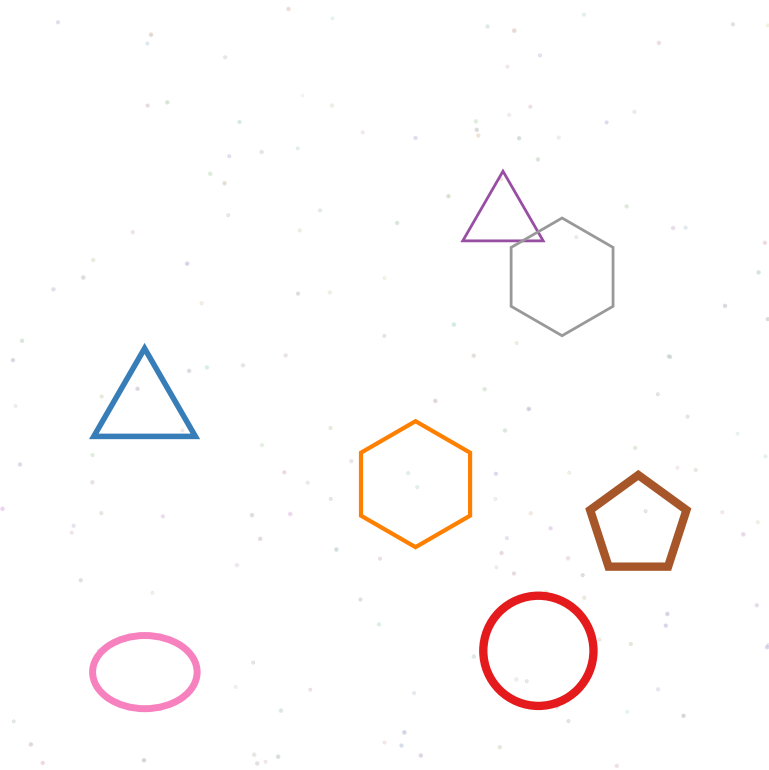[{"shape": "circle", "thickness": 3, "radius": 0.36, "center": [0.699, 0.155]}, {"shape": "triangle", "thickness": 2, "radius": 0.38, "center": [0.188, 0.471]}, {"shape": "triangle", "thickness": 1, "radius": 0.3, "center": [0.653, 0.717]}, {"shape": "hexagon", "thickness": 1.5, "radius": 0.41, "center": [0.54, 0.371]}, {"shape": "pentagon", "thickness": 3, "radius": 0.33, "center": [0.829, 0.317]}, {"shape": "oval", "thickness": 2.5, "radius": 0.34, "center": [0.188, 0.127]}, {"shape": "hexagon", "thickness": 1, "radius": 0.38, "center": [0.73, 0.64]}]